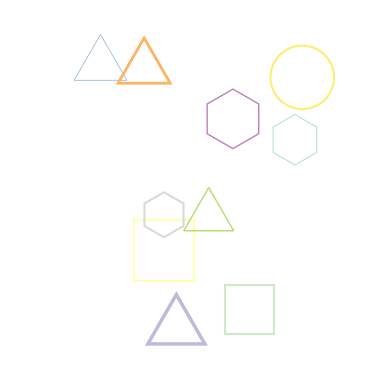[{"shape": "hexagon", "thickness": 0.5, "radius": 0.33, "center": [0.766, 0.637]}, {"shape": "square", "thickness": 1.5, "radius": 0.39, "center": [0.426, 0.349]}, {"shape": "triangle", "thickness": 2.5, "radius": 0.43, "center": [0.458, 0.149]}, {"shape": "triangle", "thickness": 0.5, "radius": 0.4, "center": [0.261, 0.831]}, {"shape": "triangle", "thickness": 2, "radius": 0.39, "center": [0.374, 0.823]}, {"shape": "triangle", "thickness": 1, "radius": 0.37, "center": [0.542, 0.438]}, {"shape": "hexagon", "thickness": 1.5, "radius": 0.29, "center": [0.426, 0.442]}, {"shape": "hexagon", "thickness": 1, "radius": 0.39, "center": [0.605, 0.691]}, {"shape": "square", "thickness": 1.5, "radius": 0.32, "center": [0.649, 0.195]}, {"shape": "circle", "thickness": 1.5, "radius": 0.41, "center": [0.785, 0.799]}]